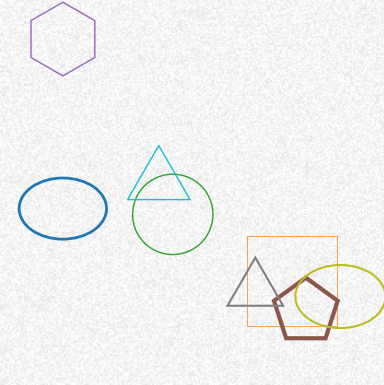[{"shape": "oval", "thickness": 2, "radius": 0.57, "center": [0.163, 0.458]}, {"shape": "square", "thickness": 0.5, "radius": 0.58, "center": [0.759, 0.269]}, {"shape": "circle", "thickness": 1, "radius": 0.52, "center": [0.449, 0.443]}, {"shape": "hexagon", "thickness": 1, "radius": 0.48, "center": [0.163, 0.899]}, {"shape": "pentagon", "thickness": 3, "radius": 0.43, "center": [0.794, 0.192]}, {"shape": "triangle", "thickness": 1.5, "radius": 0.42, "center": [0.663, 0.248]}, {"shape": "oval", "thickness": 1.5, "radius": 0.59, "center": [0.884, 0.23]}, {"shape": "triangle", "thickness": 1, "radius": 0.47, "center": [0.412, 0.528]}]